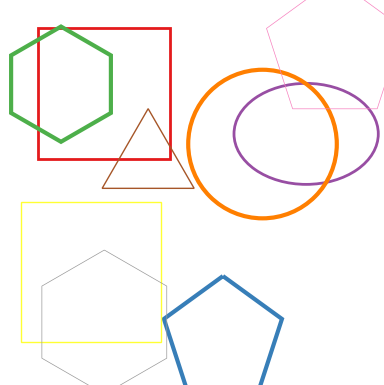[{"shape": "square", "thickness": 2, "radius": 0.86, "center": [0.271, 0.757]}, {"shape": "pentagon", "thickness": 3, "radius": 0.81, "center": [0.579, 0.122]}, {"shape": "hexagon", "thickness": 3, "radius": 0.75, "center": [0.158, 0.781]}, {"shape": "oval", "thickness": 2, "radius": 0.94, "center": [0.795, 0.652]}, {"shape": "circle", "thickness": 3, "radius": 0.96, "center": [0.682, 0.626]}, {"shape": "square", "thickness": 1, "radius": 0.91, "center": [0.235, 0.294]}, {"shape": "triangle", "thickness": 1, "radius": 0.69, "center": [0.385, 0.58]}, {"shape": "pentagon", "thickness": 0.5, "radius": 0.93, "center": [0.87, 0.869]}, {"shape": "hexagon", "thickness": 0.5, "radius": 0.94, "center": [0.271, 0.163]}]